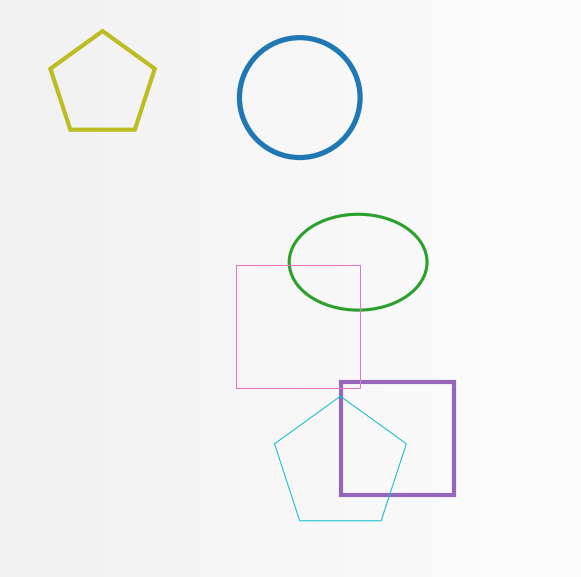[{"shape": "circle", "thickness": 2.5, "radius": 0.52, "center": [0.516, 0.83]}, {"shape": "oval", "thickness": 1.5, "radius": 0.59, "center": [0.616, 0.545]}, {"shape": "square", "thickness": 2, "radius": 0.49, "center": [0.684, 0.239]}, {"shape": "square", "thickness": 0.5, "radius": 0.53, "center": [0.513, 0.434]}, {"shape": "pentagon", "thickness": 2, "radius": 0.47, "center": [0.176, 0.851]}, {"shape": "pentagon", "thickness": 0.5, "radius": 0.6, "center": [0.586, 0.194]}]